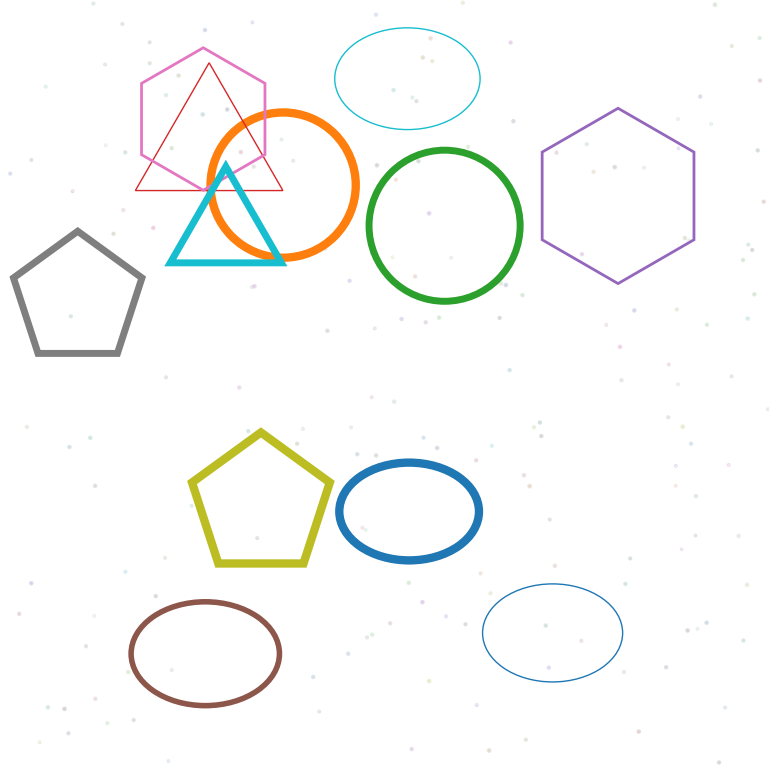[{"shape": "oval", "thickness": 3, "radius": 0.45, "center": [0.531, 0.336]}, {"shape": "oval", "thickness": 0.5, "radius": 0.45, "center": [0.718, 0.178]}, {"shape": "circle", "thickness": 3, "radius": 0.47, "center": [0.368, 0.76]}, {"shape": "circle", "thickness": 2.5, "radius": 0.49, "center": [0.577, 0.707]}, {"shape": "triangle", "thickness": 0.5, "radius": 0.55, "center": [0.272, 0.808]}, {"shape": "hexagon", "thickness": 1, "radius": 0.57, "center": [0.803, 0.746]}, {"shape": "oval", "thickness": 2, "radius": 0.48, "center": [0.267, 0.151]}, {"shape": "hexagon", "thickness": 1, "radius": 0.46, "center": [0.264, 0.845]}, {"shape": "pentagon", "thickness": 2.5, "radius": 0.44, "center": [0.101, 0.612]}, {"shape": "pentagon", "thickness": 3, "radius": 0.47, "center": [0.339, 0.344]}, {"shape": "oval", "thickness": 0.5, "radius": 0.47, "center": [0.529, 0.898]}, {"shape": "triangle", "thickness": 2.5, "radius": 0.42, "center": [0.293, 0.7]}]